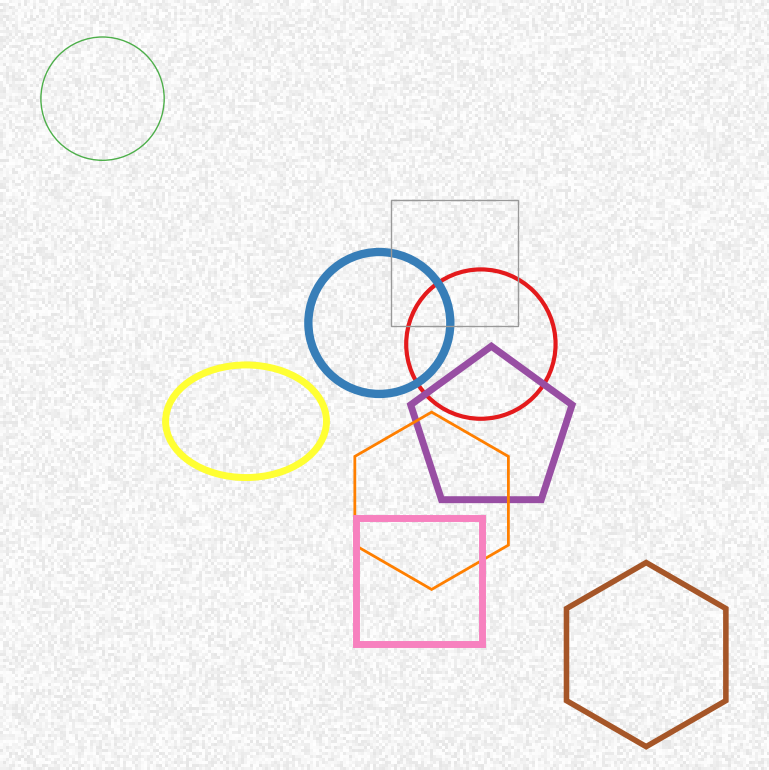[{"shape": "circle", "thickness": 1.5, "radius": 0.48, "center": [0.625, 0.553]}, {"shape": "circle", "thickness": 3, "radius": 0.46, "center": [0.493, 0.581]}, {"shape": "circle", "thickness": 0.5, "radius": 0.4, "center": [0.133, 0.872]}, {"shape": "pentagon", "thickness": 2.5, "radius": 0.55, "center": [0.638, 0.44]}, {"shape": "hexagon", "thickness": 1, "radius": 0.58, "center": [0.561, 0.35]}, {"shape": "oval", "thickness": 2.5, "radius": 0.52, "center": [0.32, 0.453]}, {"shape": "hexagon", "thickness": 2, "radius": 0.6, "center": [0.839, 0.15]}, {"shape": "square", "thickness": 2.5, "radius": 0.41, "center": [0.544, 0.246]}, {"shape": "square", "thickness": 0.5, "radius": 0.41, "center": [0.59, 0.659]}]